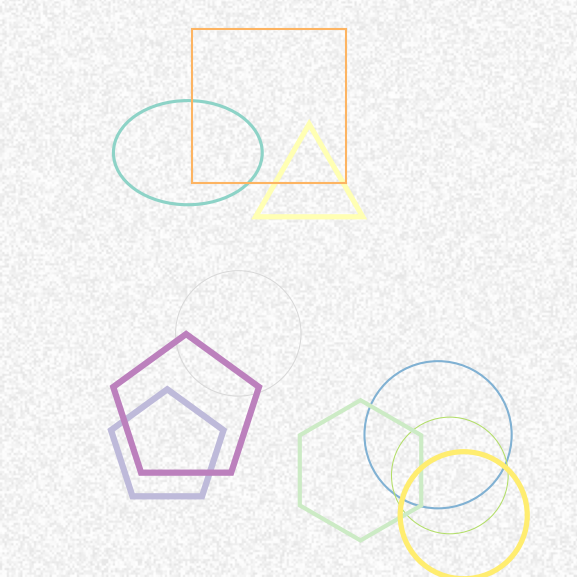[{"shape": "oval", "thickness": 1.5, "radius": 0.64, "center": [0.325, 0.735]}, {"shape": "triangle", "thickness": 2.5, "radius": 0.54, "center": [0.535, 0.677]}, {"shape": "pentagon", "thickness": 3, "radius": 0.51, "center": [0.29, 0.223]}, {"shape": "circle", "thickness": 1, "radius": 0.64, "center": [0.759, 0.246]}, {"shape": "square", "thickness": 1, "radius": 0.66, "center": [0.465, 0.816]}, {"shape": "circle", "thickness": 0.5, "radius": 0.51, "center": [0.779, 0.176]}, {"shape": "circle", "thickness": 0.5, "radius": 0.54, "center": [0.413, 0.422]}, {"shape": "pentagon", "thickness": 3, "radius": 0.66, "center": [0.322, 0.288]}, {"shape": "hexagon", "thickness": 2, "radius": 0.61, "center": [0.624, 0.185]}, {"shape": "circle", "thickness": 2.5, "radius": 0.55, "center": [0.803, 0.107]}]